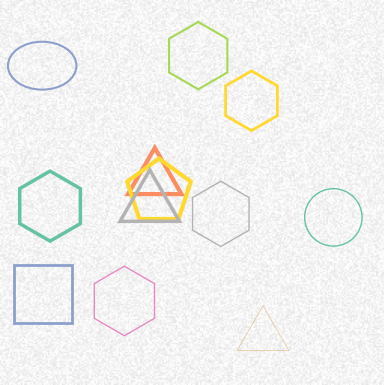[{"shape": "circle", "thickness": 1, "radius": 0.37, "center": [0.866, 0.435]}, {"shape": "hexagon", "thickness": 2.5, "radius": 0.45, "center": [0.13, 0.465]}, {"shape": "triangle", "thickness": 3, "radius": 0.4, "center": [0.402, 0.536]}, {"shape": "square", "thickness": 2, "radius": 0.38, "center": [0.112, 0.236]}, {"shape": "oval", "thickness": 1.5, "radius": 0.44, "center": [0.11, 0.829]}, {"shape": "hexagon", "thickness": 1, "radius": 0.45, "center": [0.323, 0.218]}, {"shape": "hexagon", "thickness": 1.5, "radius": 0.44, "center": [0.515, 0.856]}, {"shape": "pentagon", "thickness": 3, "radius": 0.43, "center": [0.413, 0.501]}, {"shape": "hexagon", "thickness": 2, "radius": 0.39, "center": [0.653, 0.738]}, {"shape": "triangle", "thickness": 0.5, "radius": 0.39, "center": [0.683, 0.128]}, {"shape": "triangle", "thickness": 2.5, "radius": 0.45, "center": [0.389, 0.47]}, {"shape": "hexagon", "thickness": 1, "radius": 0.42, "center": [0.574, 0.445]}]